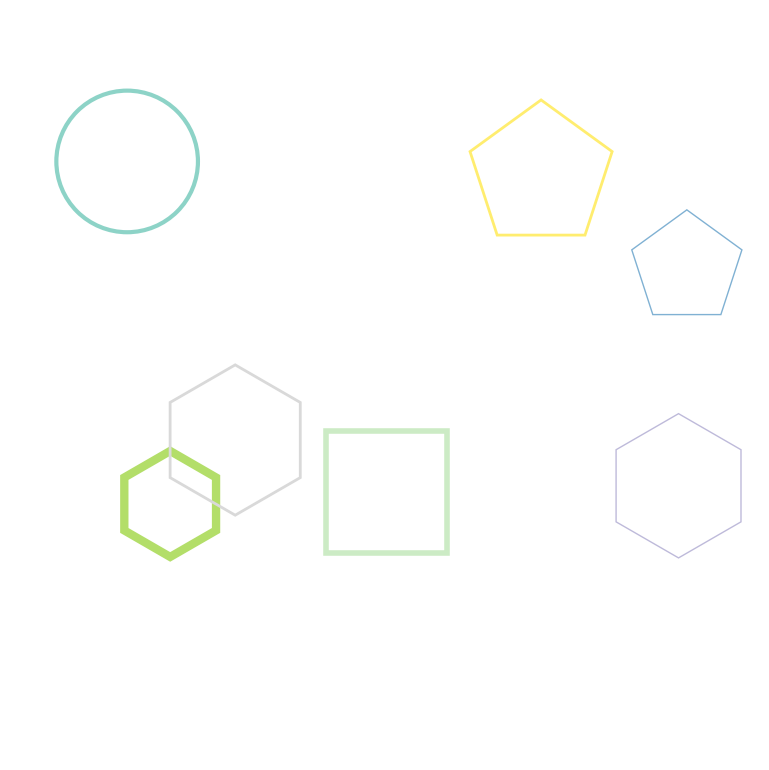[{"shape": "circle", "thickness": 1.5, "radius": 0.46, "center": [0.165, 0.79]}, {"shape": "hexagon", "thickness": 0.5, "radius": 0.47, "center": [0.881, 0.369]}, {"shape": "pentagon", "thickness": 0.5, "radius": 0.38, "center": [0.892, 0.652]}, {"shape": "hexagon", "thickness": 3, "radius": 0.34, "center": [0.221, 0.346]}, {"shape": "hexagon", "thickness": 1, "radius": 0.49, "center": [0.305, 0.429]}, {"shape": "square", "thickness": 2, "radius": 0.39, "center": [0.502, 0.361]}, {"shape": "pentagon", "thickness": 1, "radius": 0.49, "center": [0.703, 0.773]}]